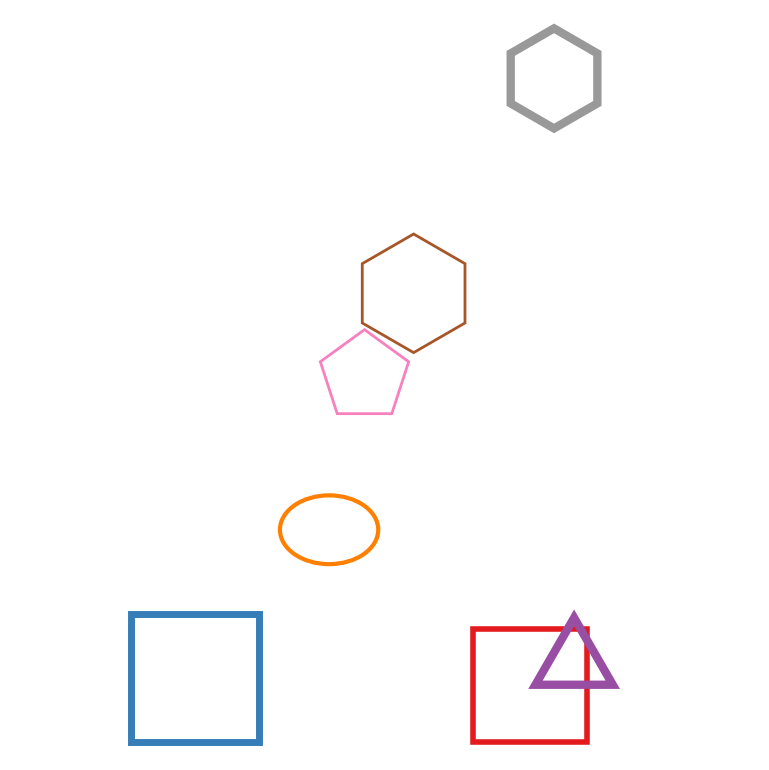[{"shape": "square", "thickness": 2, "radius": 0.37, "center": [0.688, 0.11]}, {"shape": "square", "thickness": 2.5, "radius": 0.42, "center": [0.254, 0.12]}, {"shape": "triangle", "thickness": 3, "radius": 0.29, "center": [0.746, 0.14]}, {"shape": "oval", "thickness": 1.5, "radius": 0.32, "center": [0.427, 0.312]}, {"shape": "hexagon", "thickness": 1, "radius": 0.39, "center": [0.537, 0.619]}, {"shape": "pentagon", "thickness": 1, "radius": 0.3, "center": [0.473, 0.512]}, {"shape": "hexagon", "thickness": 3, "radius": 0.32, "center": [0.72, 0.898]}]